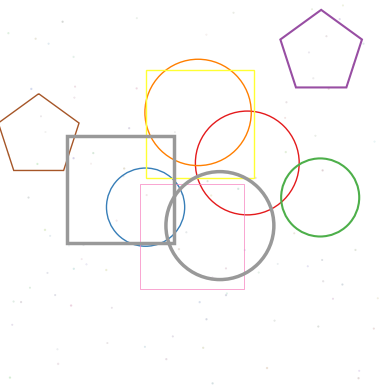[{"shape": "circle", "thickness": 1, "radius": 0.67, "center": [0.642, 0.577]}, {"shape": "circle", "thickness": 1, "radius": 0.51, "center": [0.378, 0.462]}, {"shape": "circle", "thickness": 1.5, "radius": 0.51, "center": [0.832, 0.487]}, {"shape": "pentagon", "thickness": 1.5, "radius": 0.56, "center": [0.834, 0.863]}, {"shape": "circle", "thickness": 1, "radius": 0.69, "center": [0.515, 0.708]}, {"shape": "square", "thickness": 1, "radius": 0.7, "center": [0.52, 0.678]}, {"shape": "pentagon", "thickness": 1, "radius": 0.55, "center": [0.1, 0.646]}, {"shape": "square", "thickness": 0.5, "radius": 0.68, "center": [0.498, 0.386]}, {"shape": "circle", "thickness": 2.5, "radius": 0.7, "center": [0.571, 0.414]}, {"shape": "square", "thickness": 2.5, "radius": 0.7, "center": [0.313, 0.508]}]